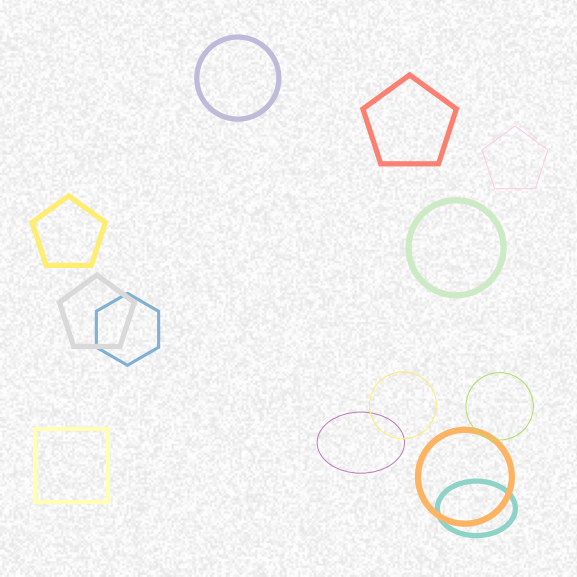[{"shape": "oval", "thickness": 2.5, "radius": 0.34, "center": [0.825, 0.119]}, {"shape": "square", "thickness": 2, "radius": 0.32, "center": [0.124, 0.193]}, {"shape": "circle", "thickness": 2.5, "radius": 0.36, "center": [0.412, 0.864]}, {"shape": "pentagon", "thickness": 2.5, "radius": 0.43, "center": [0.709, 0.784]}, {"shape": "hexagon", "thickness": 1.5, "radius": 0.31, "center": [0.221, 0.429]}, {"shape": "circle", "thickness": 3, "radius": 0.41, "center": [0.805, 0.174]}, {"shape": "circle", "thickness": 0.5, "radius": 0.29, "center": [0.865, 0.296]}, {"shape": "pentagon", "thickness": 0.5, "radius": 0.3, "center": [0.892, 0.721]}, {"shape": "pentagon", "thickness": 2.5, "radius": 0.34, "center": [0.168, 0.454]}, {"shape": "oval", "thickness": 0.5, "radius": 0.38, "center": [0.625, 0.233]}, {"shape": "circle", "thickness": 3, "radius": 0.41, "center": [0.79, 0.57]}, {"shape": "pentagon", "thickness": 2.5, "radius": 0.33, "center": [0.119, 0.593]}, {"shape": "circle", "thickness": 0.5, "radius": 0.29, "center": [0.698, 0.297]}]